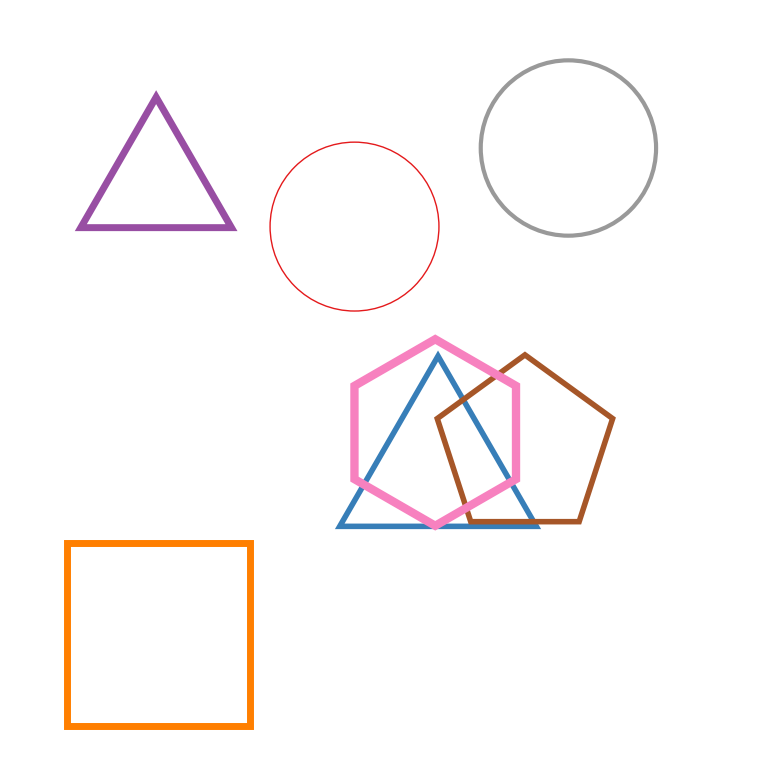[{"shape": "circle", "thickness": 0.5, "radius": 0.55, "center": [0.46, 0.706]}, {"shape": "triangle", "thickness": 2, "radius": 0.74, "center": [0.569, 0.39]}, {"shape": "triangle", "thickness": 2.5, "radius": 0.56, "center": [0.203, 0.761]}, {"shape": "square", "thickness": 2.5, "radius": 0.6, "center": [0.206, 0.176]}, {"shape": "pentagon", "thickness": 2, "radius": 0.6, "center": [0.682, 0.419]}, {"shape": "hexagon", "thickness": 3, "radius": 0.61, "center": [0.565, 0.438]}, {"shape": "circle", "thickness": 1.5, "radius": 0.57, "center": [0.738, 0.808]}]